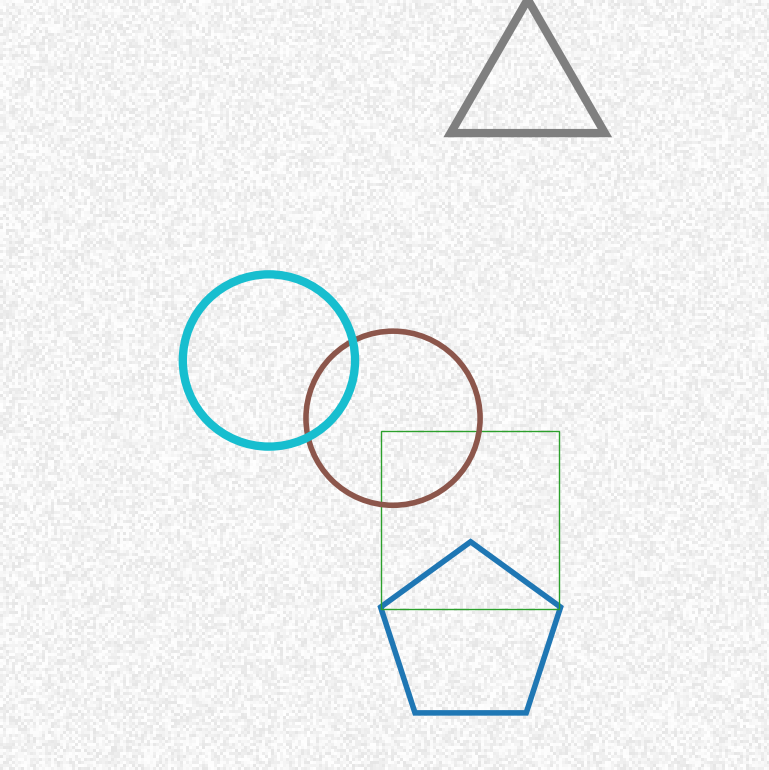[{"shape": "pentagon", "thickness": 2, "radius": 0.61, "center": [0.611, 0.174]}, {"shape": "square", "thickness": 0.5, "radius": 0.58, "center": [0.61, 0.325]}, {"shape": "circle", "thickness": 2, "radius": 0.57, "center": [0.51, 0.457]}, {"shape": "triangle", "thickness": 3, "radius": 0.58, "center": [0.685, 0.885]}, {"shape": "circle", "thickness": 3, "radius": 0.56, "center": [0.349, 0.532]}]